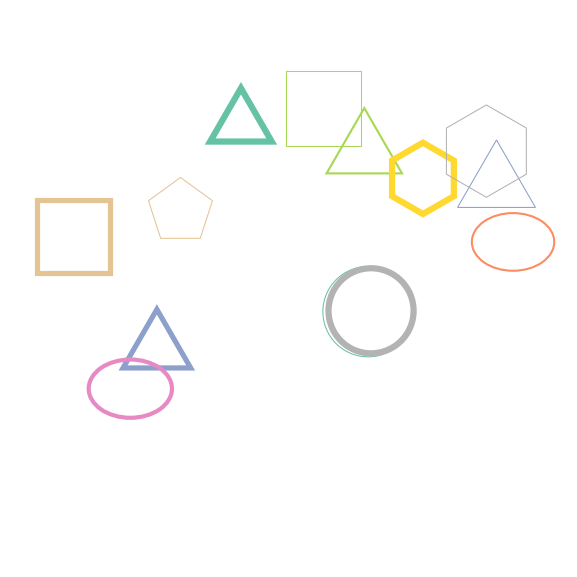[{"shape": "circle", "thickness": 0.5, "radius": 0.39, "center": [0.637, 0.459]}, {"shape": "triangle", "thickness": 3, "radius": 0.31, "center": [0.417, 0.785]}, {"shape": "oval", "thickness": 1, "radius": 0.36, "center": [0.888, 0.58]}, {"shape": "triangle", "thickness": 2.5, "radius": 0.34, "center": [0.272, 0.396]}, {"shape": "triangle", "thickness": 0.5, "radius": 0.39, "center": [0.86, 0.679]}, {"shape": "oval", "thickness": 2, "radius": 0.36, "center": [0.226, 0.326]}, {"shape": "triangle", "thickness": 1, "radius": 0.38, "center": [0.631, 0.737]}, {"shape": "square", "thickness": 0.5, "radius": 0.33, "center": [0.56, 0.812]}, {"shape": "hexagon", "thickness": 3, "radius": 0.31, "center": [0.732, 0.69]}, {"shape": "pentagon", "thickness": 0.5, "radius": 0.29, "center": [0.313, 0.634]}, {"shape": "square", "thickness": 2.5, "radius": 0.32, "center": [0.126, 0.59]}, {"shape": "circle", "thickness": 3, "radius": 0.37, "center": [0.643, 0.461]}, {"shape": "hexagon", "thickness": 0.5, "radius": 0.4, "center": [0.842, 0.737]}]